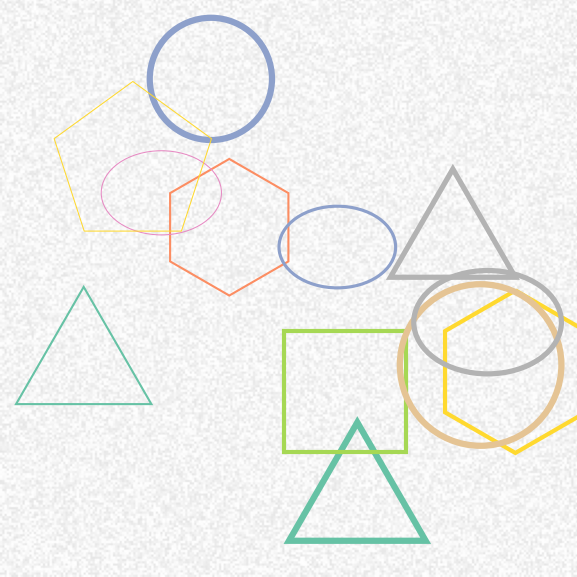[{"shape": "triangle", "thickness": 1, "radius": 0.68, "center": [0.145, 0.367]}, {"shape": "triangle", "thickness": 3, "radius": 0.68, "center": [0.619, 0.131]}, {"shape": "hexagon", "thickness": 1, "radius": 0.59, "center": [0.397, 0.606]}, {"shape": "circle", "thickness": 3, "radius": 0.53, "center": [0.365, 0.863]}, {"shape": "oval", "thickness": 1.5, "radius": 0.5, "center": [0.584, 0.571]}, {"shape": "oval", "thickness": 0.5, "radius": 0.52, "center": [0.279, 0.665]}, {"shape": "square", "thickness": 2, "radius": 0.52, "center": [0.597, 0.322]}, {"shape": "pentagon", "thickness": 0.5, "radius": 0.72, "center": [0.23, 0.715]}, {"shape": "hexagon", "thickness": 2, "radius": 0.7, "center": [0.892, 0.356]}, {"shape": "circle", "thickness": 3, "radius": 0.7, "center": [0.832, 0.367]}, {"shape": "oval", "thickness": 2.5, "radius": 0.64, "center": [0.844, 0.441]}, {"shape": "triangle", "thickness": 2.5, "radius": 0.62, "center": [0.784, 0.582]}]